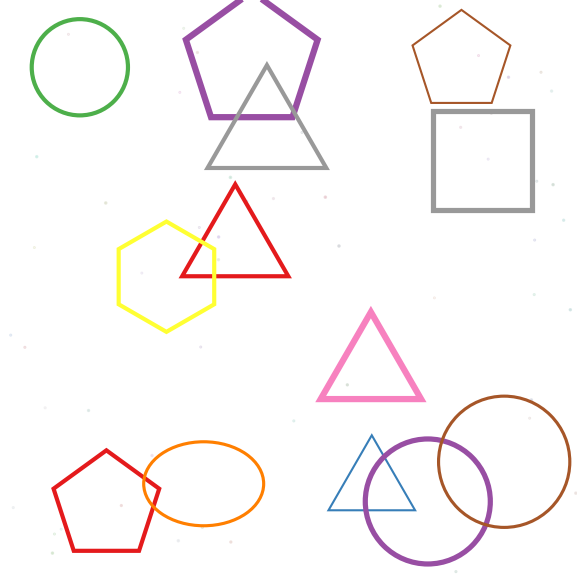[{"shape": "pentagon", "thickness": 2, "radius": 0.48, "center": [0.184, 0.123]}, {"shape": "triangle", "thickness": 2, "radius": 0.53, "center": [0.407, 0.574]}, {"shape": "triangle", "thickness": 1, "radius": 0.43, "center": [0.644, 0.159]}, {"shape": "circle", "thickness": 2, "radius": 0.42, "center": [0.138, 0.883]}, {"shape": "pentagon", "thickness": 3, "radius": 0.6, "center": [0.436, 0.893]}, {"shape": "circle", "thickness": 2.5, "radius": 0.54, "center": [0.741, 0.131]}, {"shape": "oval", "thickness": 1.5, "radius": 0.52, "center": [0.353, 0.161]}, {"shape": "hexagon", "thickness": 2, "radius": 0.48, "center": [0.288, 0.52]}, {"shape": "pentagon", "thickness": 1, "radius": 0.45, "center": [0.799, 0.893]}, {"shape": "circle", "thickness": 1.5, "radius": 0.57, "center": [0.873, 0.2]}, {"shape": "triangle", "thickness": 3, "radius": 0.5, "center": [0.642, 0.358]}, {"shape": "triangle", "thickness": 2, "radius": 0.59, "center": [0.462, 0.768]}, {"shape": "square", "thickness": 2.5, "radius": 0.43, "center": [0.835, 0.721]}]